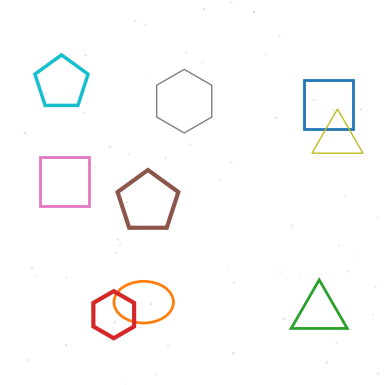[{"shape": "square", "thickness": 2, "radius": 0.32, "center": [0.854, 0.729]}, {"shape": "oval", "thickness": 2, "radius": 0.39, "center": [0.373, 0.215]}, {"shape": "triangle", "thickness": 2, "radius": 0.42, "center": [0.829, 0.189]}, {"shape": "hexagon", "thickness": 3, "radius": 0.31, "center": [0.295, 0.183]}, {"shape": "pentagon", "thickness": 3, "radius": 0.41, "center": [0.384, 0.476]}, {"shape": "square", "thickness": 2, "radius": 0.32, "center": [0.167, 0.529]}, {"shape": "hexagon", "thickness": 1, "radius": 0.41, "center": [0.479, 0.737]}, {"shape": "triangle", "thickness": 1, "radius": 0.38, "center": [0.877, 0.64]}, {"shape": "pentagon", "thickness": 2.5, "radius": 0.36, "center": [0.16, 0.785]}]